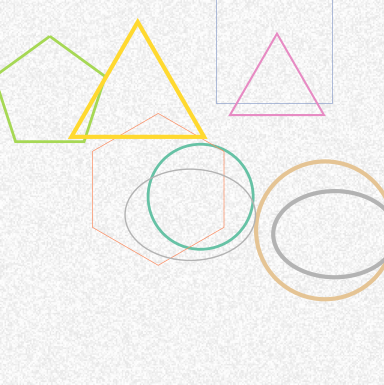[{"shape": "circle", "thickness": 2, "radius": 0.68, "center": [0.521, 0.489]}, {"shape": "hexagon", "thickness": 0.5, "radius": 0.99, "center": [0.411, 0.508]}, {"shape": "square", "thickness": 0.5, "radius": 0.75, "center": [0.711, 0.882]}, {"shape": "triangle", "thickness": 1.5, "radius": 0.7, "center": [0.719, 0.772]}, {"shape": "pentagon", "thickness": 2, "radius": 0.76, "center": [0.129, 0.754]}, {"shape": "triangle", "thickness": 3, "radius": 0.99, "center": [0.358, 0.744]}, {"shape": "circle", "thickness": 3, "radius": 0.9, "center": [0.844, 0.402]}, {"shape": "oval", "thickness": 3, "radius": 0.8, "center": [0.87, 0.392]}, {"shape": "oval", "thickness": 1, "radius": 0.85, "center": [0.494, 0.442]}]